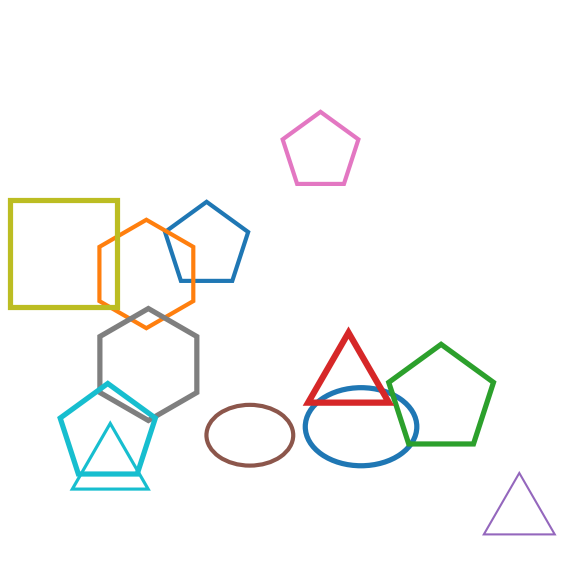[{"shape": "pentagon", "thickness": 2, "radius": 0.38, "center": [0.358, 0.574]}, {"shape": "oval", "thickness": 2.5, "radius": 0.48, "center": [0.625, 0.26]}, {"shape": "hexagon", "thickness": 2, "radius": 0.47, "center": [0.253, 0.525]}, {"shape": "pentagon", "thickness": 2.5, "radius": 0.48, "center": [0.764, 0.308]}, {"shape": "triangle", "thickness": 3, "radius": 0.4, "center": [0.603, 0.342]}, {"shape": "triangle", "thickness": 1, "radius": 0.35, "center": [0.899, 0.109]}, {"shape": "oval", "thickness": 2, "radius": 0.38, "center": [0.433, 0.245]}, {"shape": "pentagon", "thickness": 2, "radius": 0.34, "center": [0.555, 0.736]}, {"shape": "hexagon", "thickness": 2.5, "radius": 0.48, "center": [0.257, 0.368]}, {"shape": "square", "thickness": 2.5, "radius": 0.46, "center": [0.109, 0.561]}, {"shape": "pentagon", "thickness": 2.5, "radius": 0.43, "center": [0.187, 0.248]}, {"shape": "triangle", "thickness": 1.5, "radius": 0.38, "center": [0.191, 0.19]}]